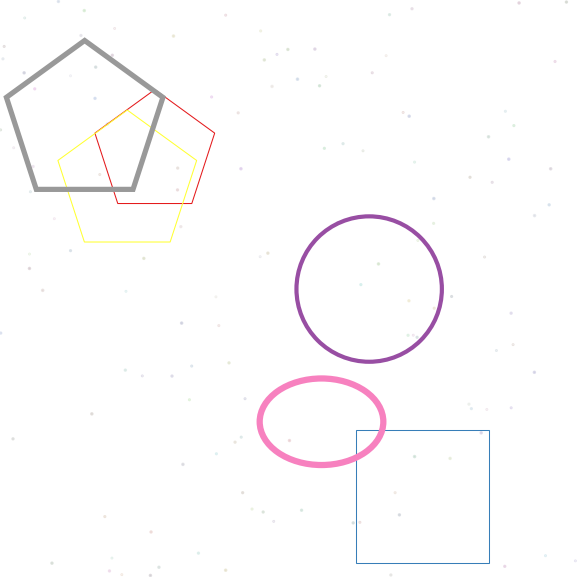[{"shape": "pentagon", "thickness": 0.5, "radius": 0.55, "center": [0.268, 0.735]}, {"shape": "square", "thickness": 0.5, "radius": 0.58, "center": [0.731, 0.139]}, {"shape": "circle", "thickness": 2, "radius": 0.63, "center": [0.639, 0.499]}, {"shape": "pentagon", "thickness": 0.5, "radius": 0.63, "center": [0.22, 0.682]}, {"shape": "oval", "thickness": 3, "radius": 0.54, "center": [0.557, 0.269]}, {"shape": "pentagon", "thickness": 2.5, "radius": 0.71, "center": [0.147, 0.786]}]